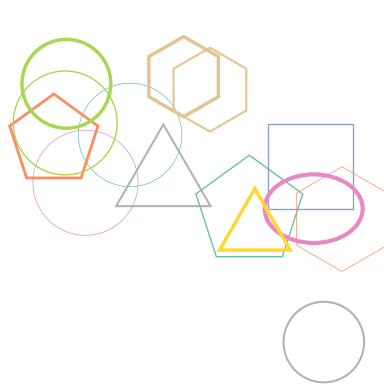[{"shape": "circle", "thickness": 0.5, "radius": 0.67, "center": [0.338, 0.65]}, {"shape": "pentagon", "thickness": 1, "radius": 0.73, "center": [0.648, 0.451]}, {"shape": "hexagon", "thickness": 0.5, "radius": 0.68, "center": [0.888, 0.431]}, {"shape": "pentagon", "thickness": 2, "radius": 0.6, "center": [0.14, 0.635]}, {"shape": "square", "thickness": 1, "radius": 0.55, "center": [0.806, 0.568]}, {"shape": "circle", "thickness": 0.5, "radius": 0.68, "center": [0.222, 0.525]}, {"shape": "oval", "thickness": 3, "radius": 0.64, "center": [0.815, 0.458]}, {"shape": "circle", "thickness": 1, "radius": 0.67, "center": [0.169, 0.681]}, {"shape": "circle", "thickness": 2.5, "radius": 0.58, "center": [0.172, 0.782]}, {"shape": "triangle", "thickness": 2.5, "radius": 0.53, "center": [0.662, 0.404]}, {"shape": "hexagon", "thickness": 1.5, "radius": 0.54, "center": [0.545, 0.767]}, {"shape": "hexagon", "thickness": 2.5, "radius": 0.52, "center": [0.477, 0.801]}, {"shape": "triangle", "thickness": 1.5, "radius": 0.71, "center": [0.424, 0.535]}, {"shape": "circle", "thickness": 1.5, "radius": 0.52, "center": [0.841, 0.111]}]